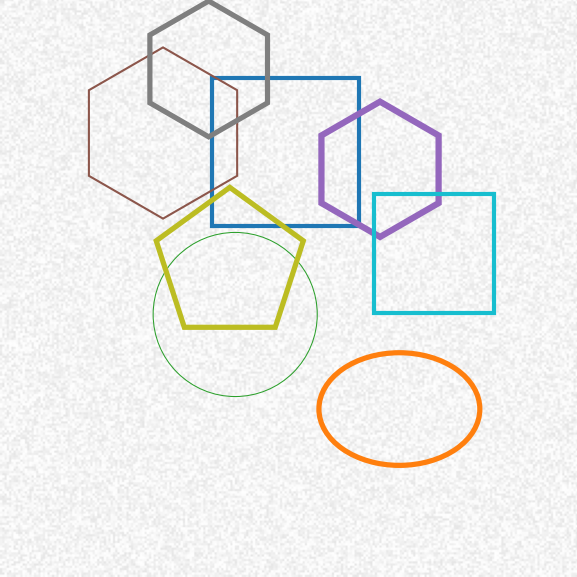[{"shape": "square", "thickness": 2, "radius": 0.64, "center": [0.495, 0.736]}, {"shape": "oval", "thickness": 2.5, "radius": 0.7, "center": [0.692, 0.291]}, {"shape": "circle", "thickness": 0.5, "radius": 0.71, "center": [0.407, 0.455]}, {"shape": "hexagon", "thickness": 3, "radius": 0.59, "center": [0.658, 0.706]}, {"shape": "hexagon", "thickness": 1, "radius": 0.74, "center": [0.282, 0.769]}, {"shape": "hexagon", "thickness": 2.5, "radius": 0.59, "center": [0.361, 0.88]}, {"shape": "pentagon", "thickness": 2.5, "radius": 0.67, "center": [0.398, 0.541]}, {"shape": "square", "thickness": 2, "radius": 0.52, "center": [0.752, 0.56]}]